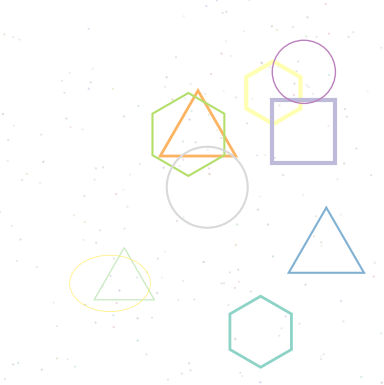[{"shape": "hexagon", "thickness": 2, "radius": 0.46, "center": [0.677, 0.138]}, {"shape": "hexagon", "thickness": 3, "radius": 0.41, "center": [0.71, 0.759]}, {"shape": "square", "thickness": 3, "radius": 0.41, "center": [0.788, 0.657]}, {"shape": "triangle", "thickness": 1.5, "radius": 0.56, "center": [0.848, 0.348]}, {"shape": "triangle", "thickness": 2, "radius": 0.57, "center": [0.514, 0.651]}, {"shape": "hexagon", "thickness": 1.5, "radius": 0.54, "center": [0.489, 0.651]}, {"shape": "circle", "thickness": 1.5, "radius": 0.53, "center": [0.538, 0.514]}, {"shape": "circle", "thickness": 1, "radius": 0.41, "center": [0.789, 0.813]}, {"shape": "triangle", "thickness": 1, "radius": 0.45, "center": [0.323, 0.266]}, {"shape": "oval", "thickness": 0.5, "radius": 0.52, "center": [0.286, 0.264]}]